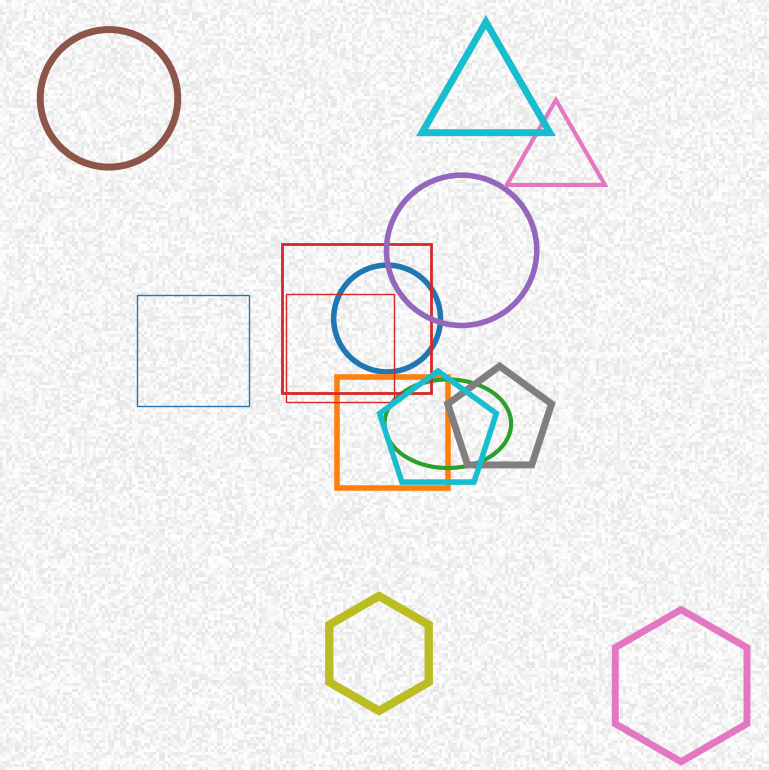[{"shape": "square", "thickness": 0.5, "radius": 0.36, "center": [0.251, 0.544]}, {"shape": "circle", "thickness": 2, "radius": 0.35, "center": [0.503, 0.586]}, {"shape": "square", "thickness": 2, "radius": 0.36, "center": [0.509, 0.438]}, {"shape": "oval", "thickness": 1.5, "radius": 0.41, "center": [0.582, 0.45]}, {"shape": "square", "thickness": 1, "radius": 0.48, "center": [0.463, 0.586]}, {"shape": "square", "thickness": 0.5, "radius": 0.35, "center": [0.441, 0.548]}, {"shape": "circle", "thickness": 2, "radius": 0.49, "center": [0.6, 0.675]}, {"shape": "circle", "thickness": 2.5, "radius": 0.45, "center": [0.142, 0.872]}, {"shape": "hexagon", "thickness": 2.5, "radius": 0.49, "center": [0.885, 0.11]}, {"shape": "triangle", "thickness": 1.5, "radius": 0.37, "center": [0.722, 0.797]}, {"shape": "pentagon", "thickness": 2.5, "radius": 0.35, "center": [0.649, 0.454]}, {"shape": "hexagon", "thickness": 3, "radius": 0.37, "center": [0.492, 0.151]}, {"shape": "triangle", "thickness": 2.5, "radius": 0.48, "center": [0.631, 0.876]}, {"shape": "pentagon", "thickness": 2, "radius": 0.4, "center": [0.569, 0.438]}]